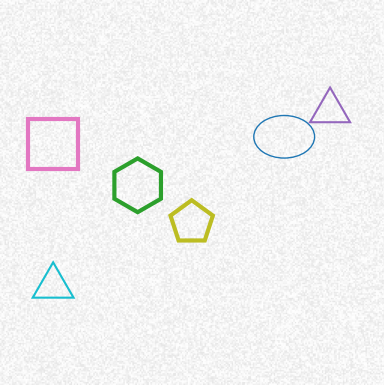[{"shape": "oval", "thickness": 1, "radius": 0.39, "center": [0.738, 0.645]}, {"shape": "hexagon", "thickness": 3, "radius": 0.35, "center": [0.358, 0.519]}, {"shape": "triangle", "thickness": 1.5, "radius": 0.3, "center": [0.857, 0.713]}, {"shape": "square", "thickness": 3, "radius": 0.32, "center": [0.138, 0.626]}, {"shape": "pentagon", "thickness": 3, "radius": 0.29, "center": [0.498, 0.422]}, {"shape": "triangle", "thickness": 1.5, "radius": 0.31, "center": [0.138, 0.257]}]